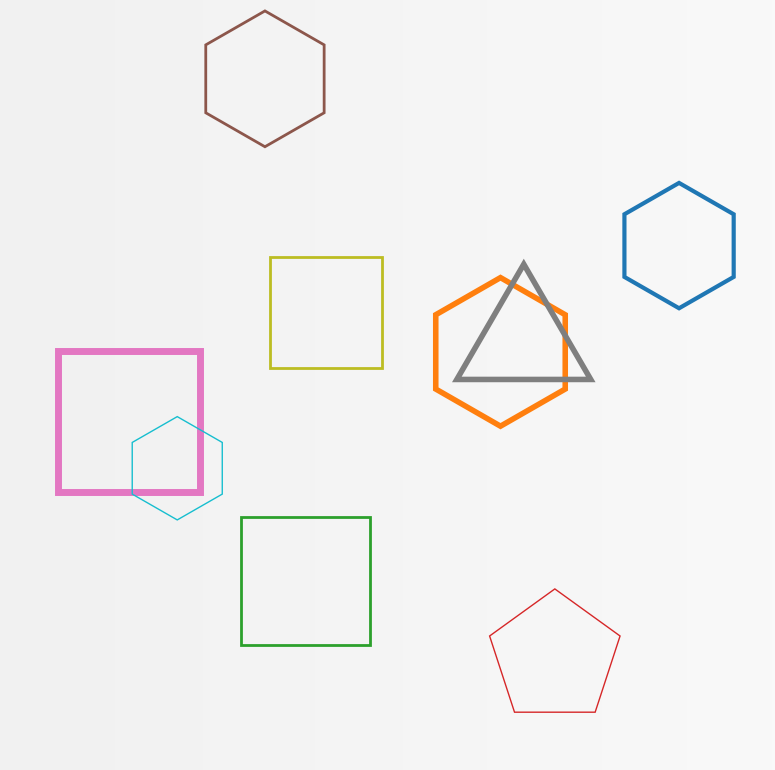[{"shape": "hexagon", "thickness": 1.5, "radius": 0.41, "center": [0.876, 0.681]}, {"shape": "hexagon", "thickness": 2, "radius": 0.48, "center": [0.646, 0.543]}, {"shape": "square", "thickness": 1, "radius": 0.42, "center": [0.394, 0.246]}, {"shape": "pentagon", "thickness": 0.5, "radius": 0.44, "center": [0.716, 0.147]}, {"shape": "hexagon", "thickness": 1, "radius": 0.44, "center": [0.342, 0.898]}, {"shape": "square", "thickness": 2.5, "radius": 0.46, "center": [0.167, 0.452]}, {"shape": "triangle", "thickness": 2, "radius": 0.5, "center": [0.676, 0.557]}, {"shape": "square", "thickness": 1, "radius": 0.36, "center": [0.42, 0.594]}, {"shape": "hexagon", "thickness": 0.5, "radius": 0.34, "center": [0.229, 0.392]}]